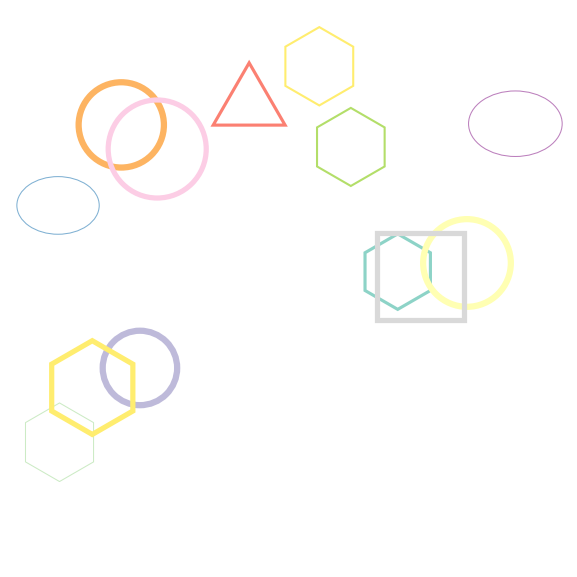[{"shape": "hexagon", "thickness": 1.5, "radius": 0.33, "center": [0.689, 0.529]}, {"shape": "circle", "thickness": 3, "radius": 0.38, "center": [0.809, 0.544]}, {"shape": "circle", "thickness": 3, "radius": 0.32, "center": [0.242, 0.362]}, {"shape": "triangle", "thickness": 1.5, "radius": 0.36, "center": [0.431, 0.818]}, {"shape": "oval", "thickness": 0.5, "radius": 0.36, "center": [0.101, 0.643]}, {"shape": "circle", "thickness": 3, "radius": 0.37, "center": [0.21, 0.783]}, {"shape": "hexagon", "thickness": 1, "radius": 0.34, "center": [0.608, 0.745]}, {"shape": "circle", "thickness": 2.5, "radius": 0.42, "center": [0.272, 0.741]}, {"shape": "square", "thickness": 2.5, "radius": 0.38, "center": [0.728, 0.52]}, {"shape": "oval", "thickness": 0.5, "radius": 0.41, "center": [0.892, 0.785]}, {"shape": "hexagon", "thickness": 0.5, "radius": 0.34, "center": [0.103, 0.233]}, {"shape": "hexagon", "thickness": 2.5, "radius": 0.41, "center": [0.16, 0.328]}, {"shape": "hexagon", "thickness": 1, "radius": 0.34, "center": [0.553, 0.884]}]